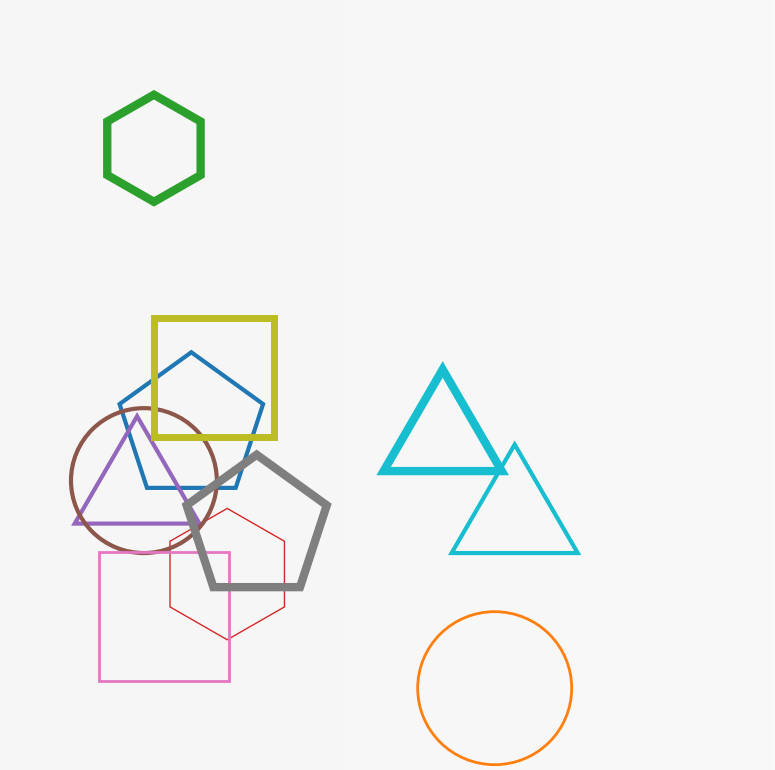[{"shape": "pentagon", "thickness": 1.5, "radius": 0.49, "center": [0.247, 0.445]}, {"shape": "circle", "thickness": 1, "radius": 0.5, "center": [0.638, 0.106]}, {"shape": "hexagon", "thickness": 3, "radius": 0.35, "center": [0.199, 0.807]}, {"shape": "hexagon", "thickness": 0.5, "radius": 0.43, "center": [0.293, 0.254]}, {"shape": "triangle", "thickness": 1.5, "radius": 0.46, "center": [0.177, 0.366]}, {"shape": "circle", "thickness": 1.5, "radius": 0.47, "center": [0.186, 0.376]}, {"shape": "square", "thickness": 1, "radius": 0.42, "center": [0.212, 0.2]}, {"shape": "pentagon", "thickness": 3, "radius": 0.48, "center": [0.331, 0.314]}, {"shape": "square", "thickness": 2.5, "radius": 0.39, "center": [0.277, 0.51]}, {"shape": "triangle", "thickness": 1.5, "radius": 0.47, "center": [0.664, 0.329]}, {"shape": "triangle", "thickness": 3, "radius": 0.44, "center": [0.571, 0.432]}]